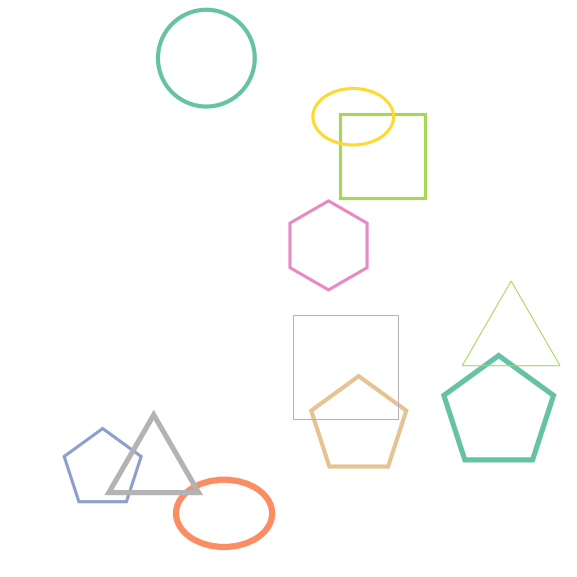[{"shape": "circle", "thickness": 2, "radius": 0.42, "center": [0.357, 0.898]}, {"shape": "pentagon", "thickness": 2.5, "radius": 0.5, "center": [0.864, 0.284]}, {"shape": "oval", "thickness": 3, "radius": 0.42, "center": [0.388, 0.11]}, {"shape": "pentagon", "thickness": 1.5, "radius": 0.35, "center": [0.178, 0.187]}, {"shape": "hexagon", "thickness": 1.5, "radius": 0.39, "center": [0.569, 0.574]}, {"shape": "square", "thickness": 1.5, "radius": 0.37, "center": [0.662, 0.729]}, {"shape": "triangle", "thickness": 0.5, "radius": 0.49, "center": [0.885, 0.415]}, {"shape": "oval", "thickness": 1.5, "radius": 0.35, "center": [0.612, 0.797]}, {"shape": "pentagon", "thickness": 2, "radius": 0.43, "center": [0.621, 0.261]}, {"shape": "triangle", "thickness": 2.5, "radius": 0.45, "center": [0.266, 0.191]}, {"shape": "square", "thickness": 0.5, "radius": 0.45, "center": [0.598, 0.364]}]